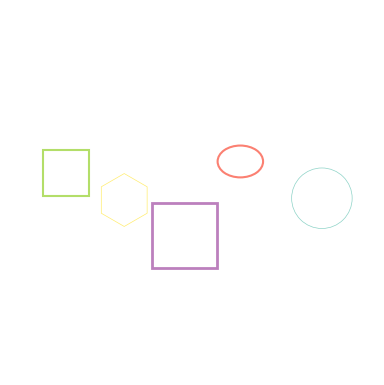[{"shape": "circle", "thickness": 0.5, "radius": 0.39, "center": [0.836, 0.485]}, {"shape": "oval", "thickness": 1.5, "radius": 0.3, "center": [0.624, 0.581]}, {"shape": "square", "thickness": 1.5, "radius": 0.3, "center": [0.172, 0.55]}, {"shape": "square", "thickness": 2, "radius": 0.42, "center": [0.48, 0.389]}, {"shape": "hexagon", "thickness": 0.5, "radius": 0.34, "center": [0.323, 0.48]}]